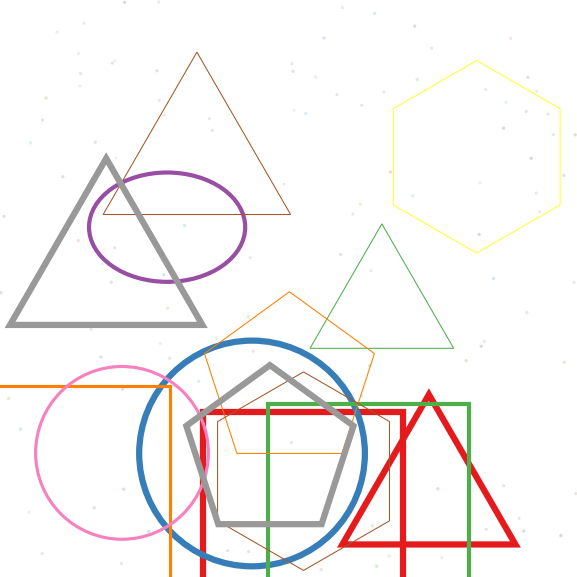[{"shape": "triangle", "thickness": 3, "radius": 0.87, "center": [0.743, 0.143]}, {"shape": "square", "thickness": 3, "radius": 0.87, "center": [0.525, 0.112]}, {"shape": "circle", "thickness": 3, "radius": 0.98, "center": [0.436, 0.214]}, {"shape": "triangle", "thickness": 0.5, "radius": 0.72, "center": [0.661, 0.468]}, {"shape": "square", "thickness": 2, "radius": 0.87, "center": [0.638, 0.126]}, {"shape": "oval", "thickness": 2, "radius": 0.68, "center": [0.289, 0.606]}, {"shape": "pentagon", "thickness": 0.5, "radius": 0.77, "center": [0.501, 0.339]}, {"shape": "square", "thickness": 1.5, "radius": 0.86, "center": [0.123, 0.16]}, {"shape": "hexagon", "thickness": 0.5, "radius": 0.83, "center": [0.825, 0.728]}, {"shape": "triangle", "thickness": 0.5, "radius": 0.94, "center": [0.341, 0.721]}, {"shape": "hexagon", "thickness": 0.5, "radius": 0.86, "center": [0.526, 0.183]}, {"shape": "circle", "thickness": 1.5, "radius": 0.75, "center": [0.211, 0.215]}, {"shape": "triangle", "thickness": 3, "radius": 0.96, "center": [0.184, 0.533]}, {"shape": "pentagon", "thickness": 3, "radius": 0.76, "center": [0.467, 0.215]}]